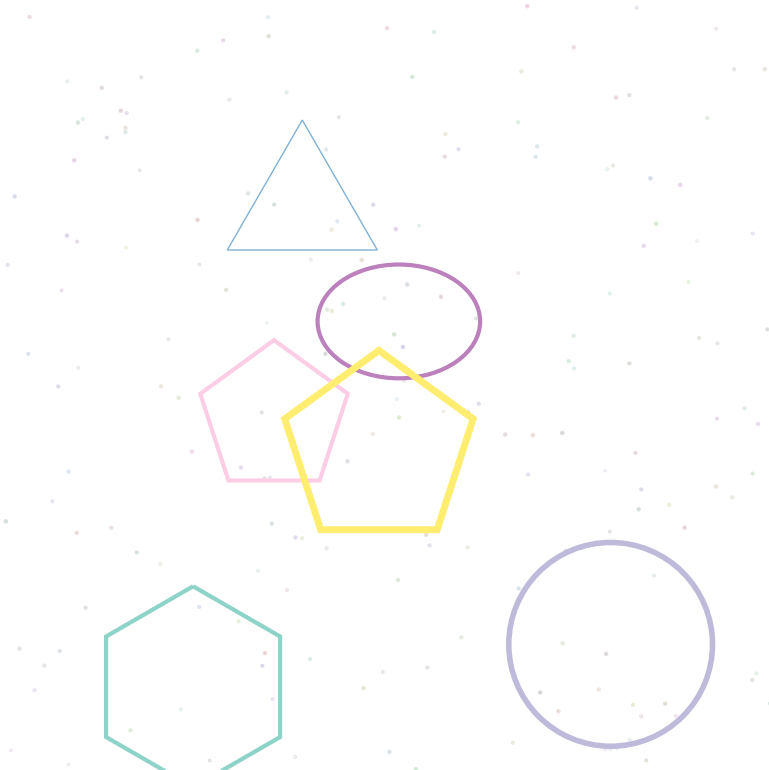[{"shape": "hexagon", "thickness": 1.5, "radius": 0.65, "center": [0.251, 0.108]}, {"shape": "circle", "thickness": 2, "radius": 0.66, "center": [0.793, 0.163]}, {"shape": "triangle", "thickness": 0.5, "radius": 0.56, "center": [0.393, 0.732]}, {"shape": "pentagon", "thickness": 1.5, "radius": 0.5, "center": [0.356, 0.457]}, {"shape": "oval", "thickness": 1.5, "radius": 0.53, "center": [0.518, 0.583]}, {"shape": "pentagon", "thickness": 2.5, "radius": 0.64, "center": [0.492, 0.416]}]